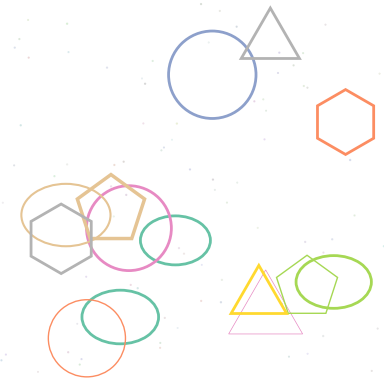[{"shape": "oval", "thickness": 2, "radius": 0.45, "center": [0.456, 0.376]}, {"shape": "oval", "thickness": 2, "radius": 0.5, "center": [0.312, 0.177]}, {"shape": "circle", "thickness": 1, "radius": 0.5, "center": [0.226, 0.121]}, {"shape": "hexagon", "thickness": 2, "radius": 0.42, "center": [0.898, 0.683]}, {"shape": "circle", "thickness": 2, "radius": 0.57, "center": [0.551, 0.806]}, {"shape": "triangle", "thickness": 0.5, "radius": 0.55, "center": [0.69, 0.188]}, {"shape": "circle", "thickness": 2, "radius": 0.55, "center": [0.335, 0.407]}, {"shape": "pentagon", "thickness": 1, "radius": 0.42, "center": [0.797, 0.254]}, {"shape": "oval", "thickness": 2, "radius": 0.49, "center": [0.867, 0.268]}, {"shape": "triangle", "thickness": 2, "radius": 0.42, "center": [0.672, 0.227]}, {"shape": "oval", "thickness": 1.5, "radius": 0.58, "center": [0.171, 0.441]}, {"shape": "pentagon", "thickness": 2.5, "radius": 0.46, "center": [0.288, 0.455]}, {"shape": "triangle", "thickness": 2, "radius": 0.44, "center": [0.702, 0.892]}, {"shape": "hexagon", "thickness": 2, "radius": 0.45, "center": [0.159, 0.38]}]